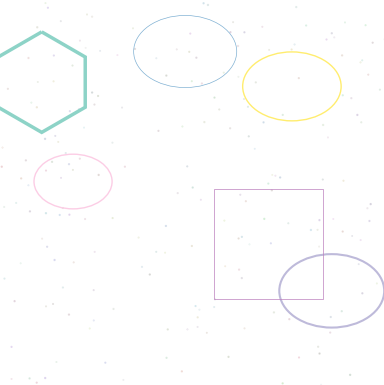[{"shape": "hexagon", "thickness": 2.5, "radius": 0.65, "center": [0.108, 0.787]}, {"shape": "oval", "thickness": 1.5, "radius": 0.68, "center": [0.862, 0.245]}, {"shape": "oval", "thickness": 0.5, "radius": 0.67, "center": [0.481, 0.866]}, {"shape": "oval", "thickness": 1, "radius": 0.51, "center": [0.19, 0.528]}, {"shape": "square", "thickness": 0.5, "radius": 0.71, "center": [0.697, 0.366]}, {"shape": "oval", "thickness": 1, "radius": 0.64, "center": [0.758, 0.776]}]